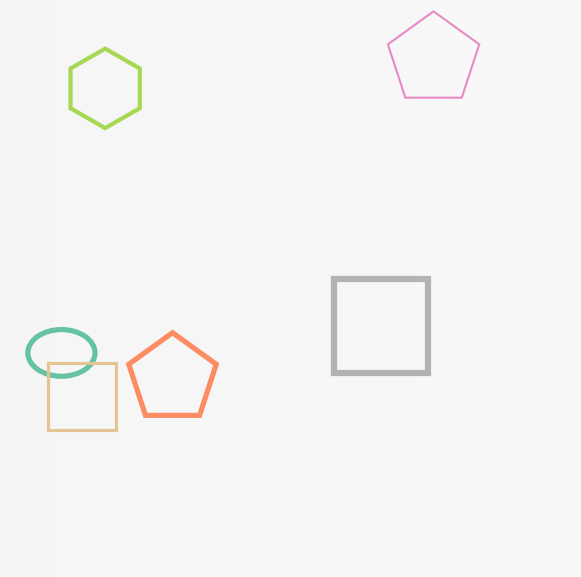[{"shape": "oval", "thickness": 2.5, "radius": 0.29, "center": [0.106, 0.388]}, {"shape": "pentagon", "thickness": 2.5, "radius": 0.4, "center": [0.297, 0.344]}, {"shape": "pentagon", "thickness": 1, "radius": 0.41, "center": [0.746, 0.897]}, {"shape": "hexagon", "thickness": 2, "radius": 0.34, "center": [0.181, 0.846]}, {"shape": "square", "thickness": 1.5, "radius": 0.29, "center": [0.142, 0.313]}, {"shape": "square", "thickness": 3, "radius": 0.4, "center": [0.656, 0.434]}]